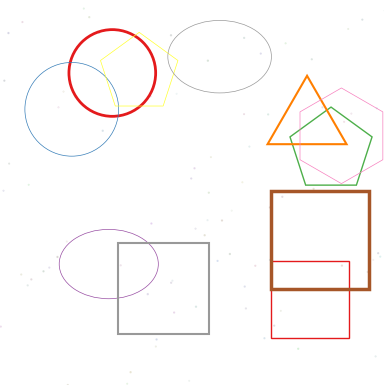[{"shape": "square", "thickness": 1, "radius": 0.5, "center": [0.805, 0.221]}, {"shape": "circle", "thickness": 2, "radius": 0.56, "center": [0.292, 0.81]}, {"shape": "circle", "thickness": 0.5, "radius": 0.61, "center": [0.186, 0.716]}, {"shape": "pentagon", "thickness": 1, "radius": 0.56, "center": [0.86, 0.61]}, {"shape": "oval", "thickness": 0.5, "radius": 0.64, "center": [0.283, 0.314]}, {"shape": "triangle", "thickness": 1.5, "radius": 0.59, "center": [0.798, 0.685]}, {"shape": "pentagon", "thickness": 0.5, "radius": 0.53, "center": [0.362, 0.81]}, {"shape": "square", "thickness": 2.5, "radius": 0.64, "center": [0.831, 0.376]}, {"shape": "hexagon", "thickness": 0.5, "radius": 0.62, "center": [0.887, 0.647]}, {"shape": "oval", "thickness": 0.5, "radius": 0.67, "center": [0.57, 0.853]}, {"shape": "square", "thickness": 1.5, "radius": 0.59, "center": [0.425, 0.25]}]